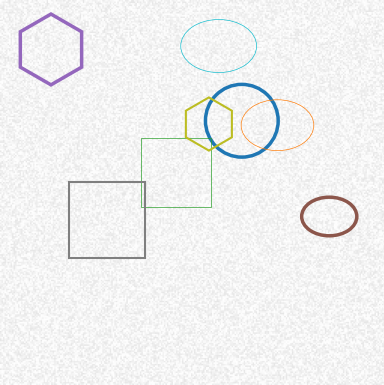[{"shape": "circle", "thickness": 2.5, "radius": 0.47, "center": [0.628, 0.686]}, {"shape": "oval", "thickness": 0.5, "radius": 0.47, "center": [0.721, 0.675]}, {"shape": "square", "thickness": 0.5, "radius": 0.45, "center": [0.457, 0.552]}, {"shape": "hexagon", "thickness": 2.5, "radius": 0.46, "center": [0.132, 0.872]}, {"shape": "oval", "thickness": 2.5, "radius": 0.36, "center": [0.855, 0.438]}, {"shape": "square", "thickness": 1.5, "radius": 0.49, "center": [0.278, 0.429]}, {"shape": "hexagon", "thickness": 1.5, "radius": 0.35, "center": [0.543, 0.678]}, {"shape": "oval", "thickness": 0.5, "radius": 0.49, "center": [0.568, 0.88]}]